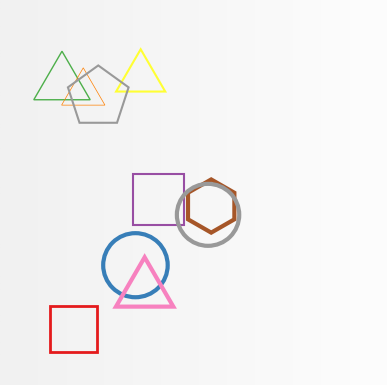[{"shape": "square", "thickness": 2, "radius": 0.3, "center": [0.19, 0.145]}, {"shape": "circle", "thickness": 3, "radius": 0.42, "center": [0.35, 0.311]}, {"shape": "triangle", "thickness": 1, "radius": 0.42, "center": [0.16, 0.783]}, {"shape": "square", "thickness": 1.5, "radius": 0.33, "center": [0.408, 0.482]}, {"shape": "triangle", "thickness": 0.5, "radius": 0.32, "center": [0.215, 0.759]}, {"shape": "triangle", "thickness": 1.5, "radius": 0.37, "center": [0.363, 0.799]}, {"shape": "hexagon", "thickness": 3, "radius": 0.35, "center": [0.545, 0.465]}, {"shape": "triangle", "thickness": 3, "radius": 0.43, "center": [0.373, 0.246]}, {"shape": "circle", "thickness": 3, "radius": 0.4, "center": [0.537, 0.442]}, {"shape": "pentagon", "thickness": 1.5, "radius": 0.41, "center": [0.254, 0.748]}]